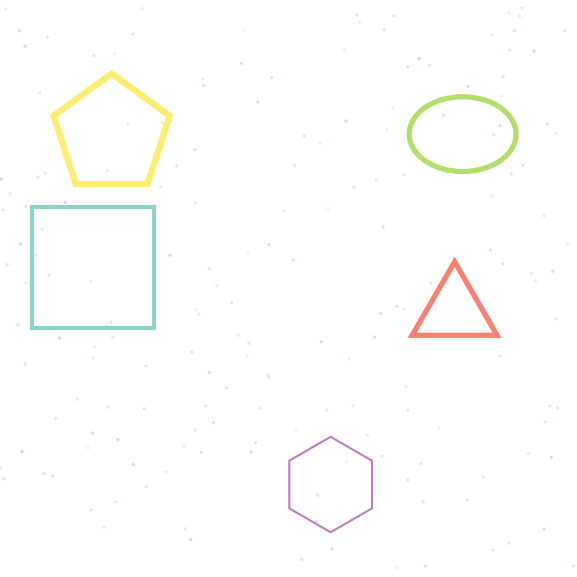[{"shape": "square", "thickness": 2, "radius": 0.53, "center": [0.161, 0.536]}, {"shape": "triangle", "thickness": 2.5, "radius": 0.42, "center": [0.787, 0.461]}, {"shape": "oval", "thickness": 2.5, "radius": 0.46, "center": [0.801, 0.767]}, {"shape": "hexagon", "thickness": 1, "radius": 0.41, "center": [0.573, 0.16]}, {"shape": "pentagon", "thickness": 3, "radius": 0.53, "center": [0.193, 0.766]}]